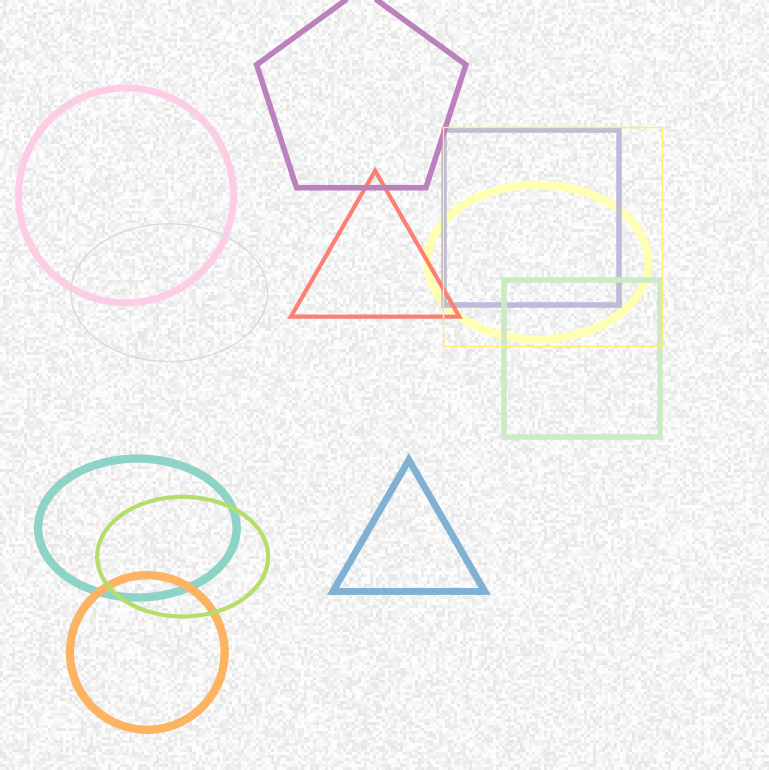[{"shape": "oval", "thickness": 3, "radius": 0.64, "center": [0.178, 0.314]}, {"shape": "oval", "thickness": 3, "radius": 0.72, "center": [0.699, 0.66]}, {"shape": "square", "thickness": 2, "radius": 0.57, "center": [0.69, 0.718]}, {"shape": "triangle", "thickness": 1.5, "radius": 0.63, "center": [0.487, 0.652]}, {"shape": "triangle", "thickness": 2.5, "radius": 0.57, "center": [0.531, 0.289]}, {"shape": "circle", "thickness": 3, "radius": 0.5, "center": [0.191, 0.153]}, {"shape": "oval", "thickness": 1.5, "radius": 0.56, "center": [0.237, 0.277]}, {"shape": "circle", "thickness": 2.5, "radius": 0.7, "center": [0.164, 0.746]}, {"shape": "oval", "thickness": 0.5, "radius": 0.64, "center": [0.22, 0.62]}, {"shape": "pentagon", "thickness": 2, "radius": 0.71, "center": [0.469, 0.872]}, {"shape": "square", "thickness": 2, "radius": 0.51, "center": [0.756, 0.534]}, {"shape": "square", "thickness": 0.5, "radius": 0.71, "center": [0.717, 0.693]}]